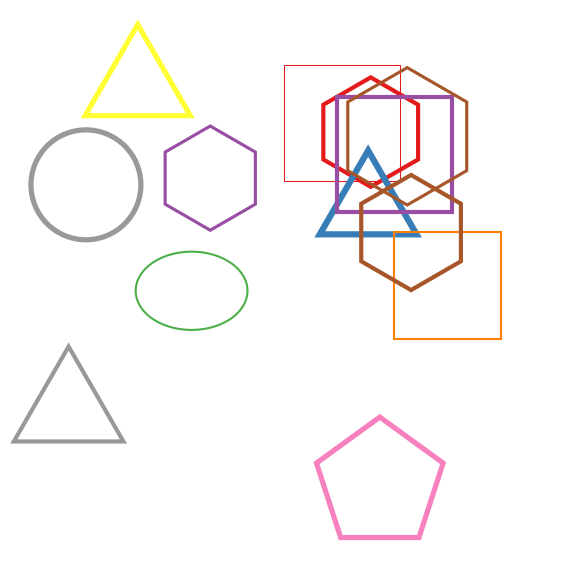[{"shape": "hexagon", "thickness": 2, "radius": 0.47, "center": [0.642, 0.77]}, {"shape": "square", "thickness": 0.5, "radius": 0.51, "center": [0.592, 0.786]}, {"shape": "triangle", "thickness": 3, "radius": 0.48, "center": [0.637, 0.642]}, {"shape": "oval", "thickness": 1, "radius": 0.48, "center": [0.332, 0.496]}, {"shape": "square", "thickness": 2, "radius": 0.5, "center": [0.684, 0.731]}, {"shape": "hexagon", "thickness": 1.5, "radius": 0.45, "center": [0.364, 0.691]}, {"shape": "square", "thickness": 1, "radius": 0.46, "center": [0.775, 0.505]}, {"shape": "triangle", "thickness": 2.5, "radius": 0.53, "center": [0.238, 0.851]}, {"shape": "hexagon", "thickness": 1.5, "radius": 0.59, "center": [0.705, 0.763]}, {"shape": "hexagon", "thickness": 2, "radius": 0.5, "center": [0.712, 0.597]}, {"shape": "pentagon", "thickness": 2.5, "radius": 0.58, "center": [0.658, 0.162]}, {"shape": "circle", "thickness": 2.5, "radius": 0.48, "center": [0.149, 0.679]}, {"shape": "triangle", "thickness": 2, "radius": 0.55, "center": [0.119, 0.289]}]